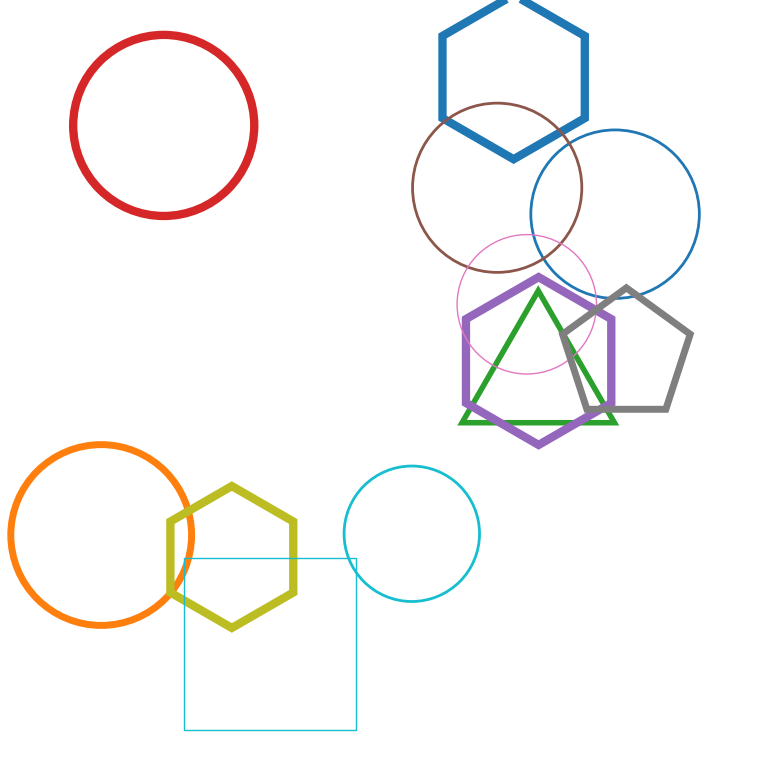[{"shape": "hexagon", "thickness": 3, "radius": 0.53, "center": [0.667, 0.9]}, {"shape": "circle", "thickness": 1, "radius": 0.55, "center": [0.799, 0.722]}, {"shape": "circle", "thickness": 2.5, "radius": 0.59, "center": [0.131, 0.305]}, {"shape": "triangle", "thickness": 2, "radius": 0.57, "center": [0.699, 0.508]}, {"shape": "circle", "thickness": 3, "radius": 0.59, "center": [0.213, 0.837]}, {"shape": "hexagon", "thickness": 3, "radius": 0.54, "center": [0.7, 0.531]}, {"shape": "circle", "thickness": 1, "radius": 0.55, "center": [0.646, 0.756]}, {"shape": "circle", "thickness": 0.5, "radius": 0.45, "center": [0.684, 0.605]}, {"shape": "pentagon", "thickness": 2.5, "radius": 0.44, "center": [0.813, 0.539]}, {"shape": "hexagon", "thickness": 3, "radius": 0.46, "center": [0.301, 0.277]}, {"shape": "circle", "thickness": 1, "radius": 0.44, "center": [0.535, 0.307]}, {"shape": "square", "thickness": 0.5, "radius": 0.56, "center": [0.351, 0.164]}]